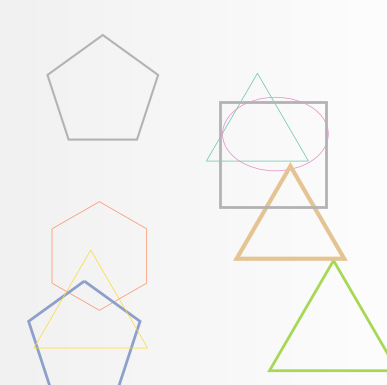[{"shape": "triangle", "thickness": 0.5, "radius": 0.76, "center": [0.664, 0.658]}, {"shape": "hexagon", "thickness": 0.5, "radius": 0.71, "center": [0.256, 0.335]}, {"shape": "pentagon", "thickness": 2, "radius": 0.76, "center": [0.218, 0.119]}, {"shape": "oval", "thickness": 0.5, "radius": 0.68, "center": [0.711, 0.652]}, {"shape": "triangle", "thickness": 2, "radius": 0.95, "center": [0.861, 0.133]}, {"shape": "triangle", "thickness": 0.5, "radius": 0.85, "center": [0.234, 0.181]}, {"shape": "triangle", "thickness": 3, "radius": 0.8, "center": [0.749, 0.408]}, {"shape": "square", "thickness": 2, "radius": 0.68, "center": [0.705, 0.599]}, {"shape": "pentagon", "thickness": 1.5, "radius": 0.75, "center": [0.265, 0.759]}]